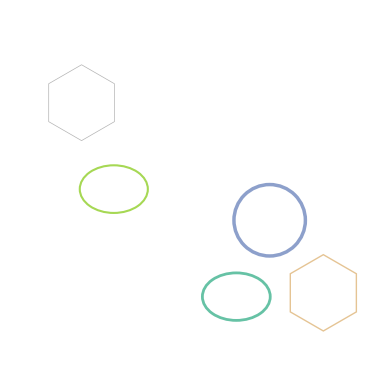[{"shape": "oval", "thickness": 2, "radius": 0.44, "center": [0.614, 0.23]}, {"shape": "circle", "thickness": 2.5, "radius": 0.46, "center": [0.7, 0.428]}, {"shape": "oval", "thickness": 1.5, "radius": 0.44, "center": [0.296, 0.509]}, {"shape": "hexagon", "thickness": 1, "radius": 0.5, "center": [0.84, 0.239]}, {"shape": "hexagon", "thickness": 0.5, "radius": 0.49, "center": [0.212, 0.733]}]